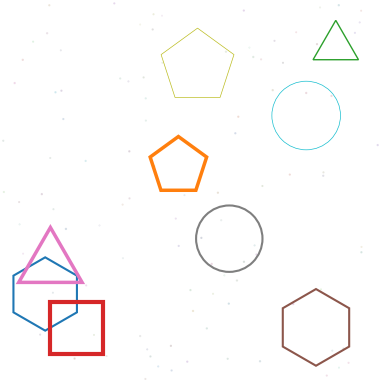[{"shape": "hexagon", "thickness": 1.5, "radius": 0.48, "center": [0.117, 0.236]}, {"shape": "pentagon", "thickness": 2.5, "radius": 0.39, "center": [0.463, 0.568]}, {"shape": "triangle", "thickness": 1, "radius": 0.34, "center": [0.872, 0.879]}, {"shape": "square", "thickness": 3, "radius": 0.34, "center": [0.199, 0.149]}, {"shape": "hexagon", "thickness": 1.5, "radius": 0.5, "center": [0.821, 0.15]}, {"shape": "triangle", "thickness": 2.5, "radius": 0.48, "center": [0.131, 0.314]}, {"shape": "circle", "thickness": 1.5, "radius": 0.43, "center": [0.596, 0.38]}, {"shape": "pentagon", "thickness": 0.5, "radius": 0.5, "center": [0.513, 0.827]}, {"shape": "circle", "thickness": 0.5, "radius": 0.45, "center": [0.795, 0.7]}]